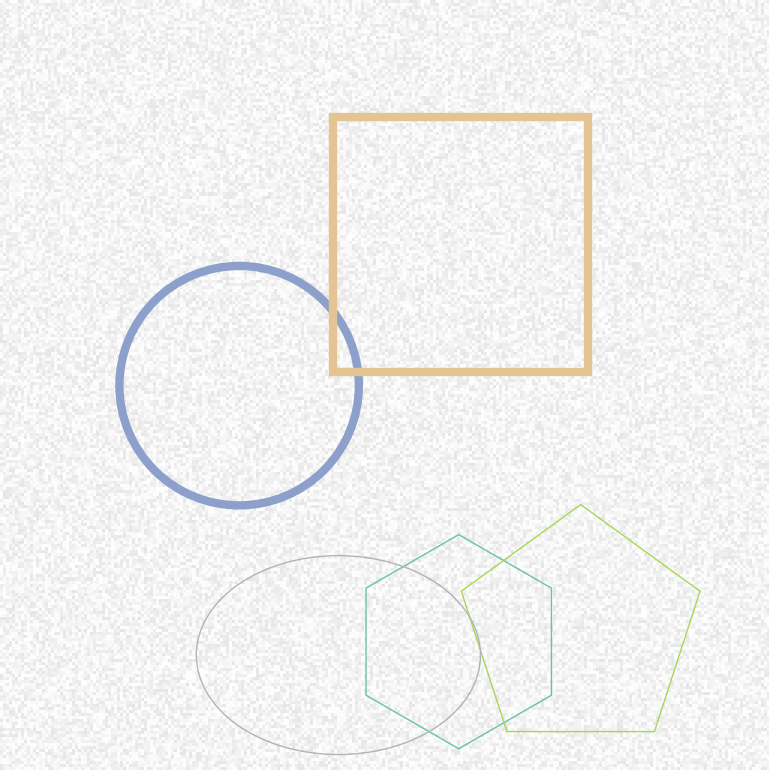[{"shape": "hexagon", "thickness": 0.5, "radius": 0.7, "center": [0.596, 0.167]}, {"shape": "circle", "thickness": 3, "radius": 0.78, "center": [0.311, 0.499]}, {"shape": "pentagon", "thickness": 0.5, "radius": 0.81, "center": [0.754, 0.182]}, {"shape": "square", "thickness": 3, "radius": 0.83, "center": [0.598, 0.683]}, {"shape": "oval", "thickness": 0.5, "radius": 0.92, "center": [0.439, 0.149]}]